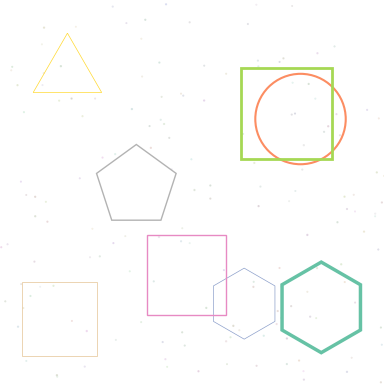[{"shape": "hexagon", "thickness": 2.5, "radius": 0.59, "center": [0.834, 0.202]}, {"shape": "circle", "thickness": 1.5, "radius": 0.59, "center": [0.781, 0.691]}, {"shape": "hexagon", "thickness": 0.5, "radius": 0.46, "center": [0.634, 0.211]}, {"shape": "square", "thickness": 1, "radius": 0.52, "center": [0.484, 0.285]}, {"shape": "square", "thickness": 2, "radius": 0.59, "center": [0.743, 0.704]}, {"shape": "triangle", "thickness": 0.5, "radius": 0.51, "center": [0.175, 0.811]}, {"shape": "square", "thickness": 0.5, "radius": 0.48, "center": [0.155, 0.172]}, {"shape": "pentagon", "thickness": 1, "radius": 0.54, "center": [0.354, 0.516]}]